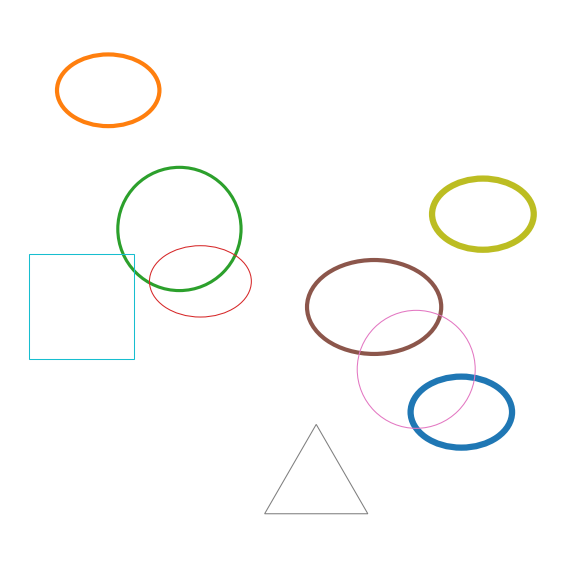[{"shape": "oval", "thickness": 3, "radius": 0.44, "center": [0.799, 0.285]}, {"shape": "oval", "thickness": 2, "radius": 0.44, "center": [0.187, 0.843]}, {"shape": "circle", "thickness": 1.5, "radius": 0.53, "center": [0.311, 0.603]}, {"shape": "oval", "thickness": 0.5, "radius": 0.44, "center": [0.347, 0.512]}, {"shape": "oval", "thickness": 2, "radius": 0.58, "center": [0.648, 0.468]}, {"shape": "circle", "thickness": 0.5, "radius": 0.51, "center": [0.721, 0.36]}, {"shape": "triangle", "thickness": 0.5, "radius": 0.52, "center": [0.548, 0.161]}, {"shape": "oval", "thickness": 3, "radius": 0.44, "center": [0.836, 0.628]}, {"shape": "square", "thickness": 0.5, "radius": 0.45, "center": [0.141, 0.469]}]